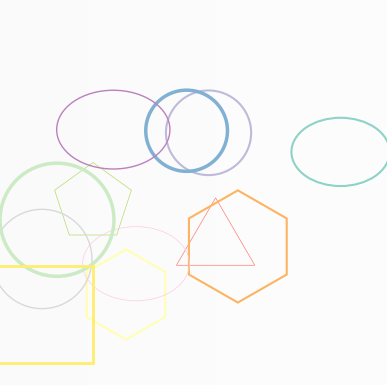[{"shape": "oval", "thickness": 1.5, "radius": 0.63, "center": [0.879, 0.605]}, {"shape": "hexagon", "thickness": 1.5, "radius": 0.59, "center": [0.325, 0.235]}, {"shape": "circle", "thickness": 1.5, "radius": 0.55, "center": [0.538, 0.655]}, {"shape": "triangle", "thickness": 0.5, "radius": 0.58, "center": [0.556, 0.369]}, {"shape": "circle", "thickness": 2.5, "radius": 0.53, "center": [0.482, 0.66]}, {"shape": "hexagon", "thickness": 1.5, "radius": 0.73, "center": [0.614, 0.36]}, {"shape": "pentagon", "thickness": 0.5, "radius": 0.52, "center": [0.24, 0.474]}, {"shape": "oval", "thickness": 0.5, "radius": 0.69, "center": [0.351, 0.315]}, {"shape": "circle", "thickness": 1, "radius": 0.64, "center": [0.108, 0.327]}, {"shape": "oval", "thickness": 1, "radius": 0.73, "center": [0.292, 0.663]}, {"shape": "circle", "thickness": 2.5, "radius": 0.73, "center": [0.147, 0.429]}, {"shape": "square", "thickness": 2, "radius": 0.63, "center": [0.115, 0.183]}]